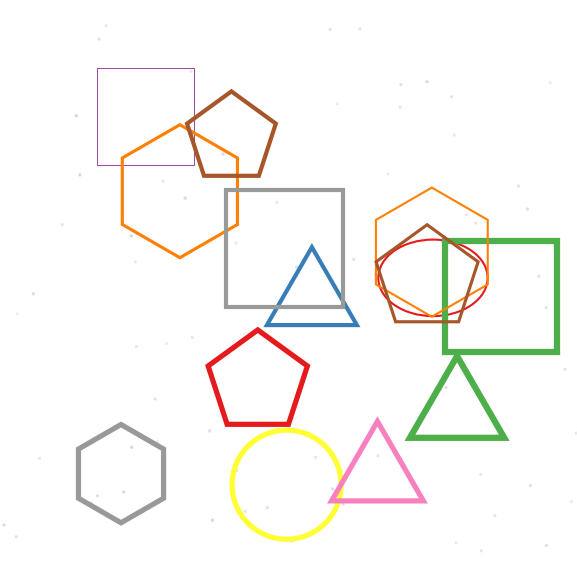[{"shape": "oval", "thickness": 1, "radius": 0.47, "center": [0.75, 0.518]}, {"shape": "pentagon", "thickness": 2.5, "radius": 0.45, "center": [0.446, 0.337]}, {"shape": "triangle", "thickness": 2, "radius": 0.45, "center": [0.54, 0.481]}, {"shape": "triangle", "thickness": 3, "radius": 0.47, "center": [0.791, 0.288]}, {"shape": "square", "thickness": 3, "radius": 0.48, "center": [0.868, 0.486]}, {"shape": "square", "thickness": 0.5, "radius": 0.42, "center": [0.252, 0.798]}, {"shape": "hexagon", "thickness": 1, "radius": 0.56, "center": [0.748, 0.562]}, {"shape": "hexagon", "thickness": 1.5, "radius": 0.58, "center": [0.311, 0.668]}, {"shape": "circle", "thickness": 2.5, "radius": 0.47, "center": [0.496, 0.16]}, {"shape": "pentagon", "thickness": 2, "radius": 0.4, "center": [0.401, 0.76]}, {"shape": "pentagon", "thickness": 1.5, "radius": 0.46, "center": [0.74, 0.517]}, {"shape": "triangle", "thickness": 2.5, "radius": 0.46, "center": [0.654, 0.178]}, {"shape": "square", "thickness": 2, "radius": 0.51, "center": [0.493, 0.569]}, {"shape": "hexagon", "thickness": 2.5, "radius": 0.43, "center": [0.21, 0.179]}]